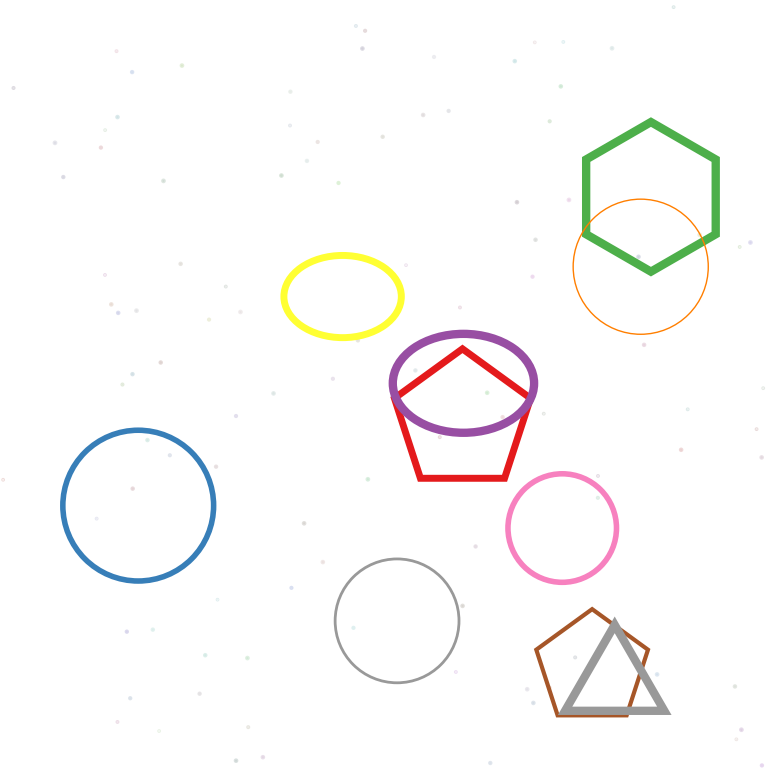[{"shape": "pentagon", "thickness": 2.5, "radius": 0.46, "center": [0.601, 0.454]}, {"shape": "circle", "thickness": 2, "radius": 0.49, "center": [0.18, 0.343]}, {"shape": "hexagon", "thickness": 3, "radius": 0.49, "center": [0.845, 0.744]}, {"shape": "oval", "thickness": 3, "radius": 0.46, "center": [0.602, 0.502]}, {"shape": "circle", "thickness": 0.5, "radius": 0.44, "center": [0.832, 0.654]}, {"shape": "oval", "thickness": 2.5, "radius": 0.38, "center": [0.445, 0.615]}, {"shape": "pentagon", "thickness": 1.5, "radius": 0.38, "center": [0.769, 0.133]}, {"shape": "circle", "thickness": 2, "radius": 0.35, "center": [0.73, 0.314]}, {"shape": "triangle", "thickness": 3, "radius": 0.37, "center": [0.798, 0.114]}, {"shape": "circle", "thickness": 1, "radius": 0.4, "center": [0.516, 0.194]}]